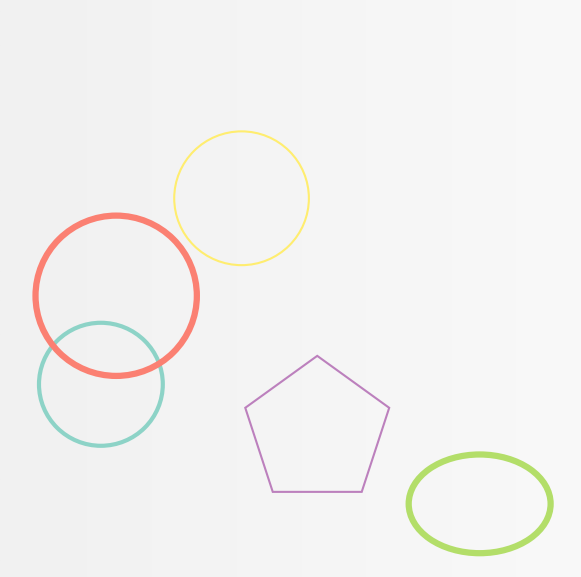[{"shape": "circle", "thickness": 2, "radius": 0.53, "center": [0.174, 0.334]}, {"shape": "circle", "thickness": 3, "radius": 0.69, "center": [0.2, 0.487]}, {"shape": "oval", "thickness": 3, "radius": 0.61, "center": [0.825, 0.127]}, {"shape": "pentagon", "thickness": 1, "radius": 0.65, "center": [0.546, 0.253]}, {"shape": "circle", "thickness": 1, "radius": 0.58, "center": [0.416, 0.656]}]